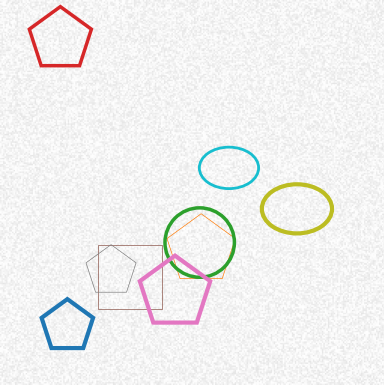[{"shape": "pentagon", "thickness": 3, "radius": 0.35, "center": [0.175, 0.153]}, {"shape": "pentagon", "thickness": 0.5, "radius": 0.47, "center": [0.522, 0.352]}, {"shape": "circle", "thickness": 2.5, "radius": 0.45, "center": [0.519, 0.37]}, {"shape": "pentagon", "thickness": 2.5, "radius": 0.42, "center": [0.157, 0.898]}, {"shape": "square", "thickness": 0.5, "radius": 0.42, "center": [0.337, 0.282]}, {"shape": "pentagon", "thickness": 3, "radius": 0.48, "center": [0.455, 0.24]}, {"shape": "pentagon", "thickness": 0.5, "radius": 0.34, "center": [0.288, 0.296]}, {"shape": "oval", "thickness": 3, "radius": 0.46, "center": [0.771, 0.458]}, {"shape": "oval", "thickness": 2, "radius": 0.38, "center": [0.595, 0.564]}]